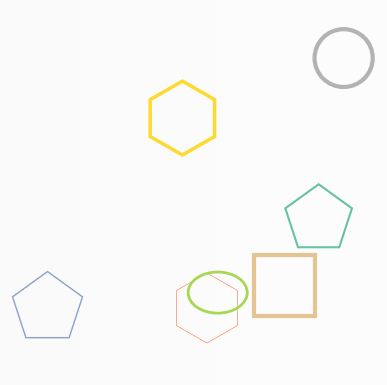[{"shape": "pentagon", "thickness": 1.5, "radius": 0.45, "center": [0.822, 0.431]}, {"shape": "hexagon", "thickness": 0.5, "radius": 0.45, "center": [0.534, 0.2]}, {"shape": "pentagon", "thickness": 1, "radius": 0.47, "center": [0.123, 0.2]}, {"shape": "oval", "thickness": 2, "radius": 0.38, "center": [0.562, 0.24]}, {"shape": "hexagon", "thickness": 2.5, "radius": 0.48, "center": [0.471, 0.693]}, {"shape": "square", "thickness": 3, "radius": 0.39, "center": [0.735, 0.258]}, {"shape": "circle", "thickness": 3, "radius": 0.38, "center": [0.887, 0.849]}]